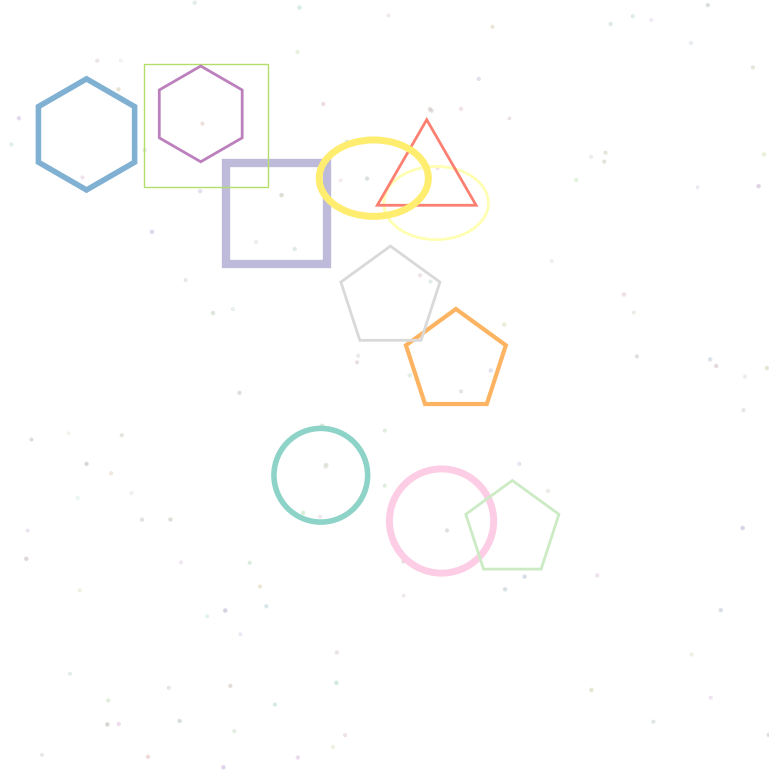[{"shape": "circle", "thickness": 2, "radius": 0.3, "center": [0.417, 0.383]}, {"shape": "oval", "thickness": 1, "radius": 0.34, "center": [0.566, 0.736]}, {"shape": "square", "thickness": 3, "radius": 0.33, "center": [0.359, 0.723]}, {"shape": "triangle", "thickness": 1, "radius": 0.37, "center": [0.554, 0.77]}, {"shape": "hexagon", "thickness": 2, "radius": 0.36, "center": [0.112, 0.825]}, {"shape": "pentagon", "thickness": 1.5, "radius": 0.34, "center": [0.592, 0.53]}, {"shape": "square", "thickness": 0.5, "radius": 0.4, "center": [0.267, 0.837]}, {"shape": "circle", "thickness": 2.5, "radius": 0.34, "center": [0.573, 0.323]}, {"shape": "pentagon", "thickness": 1, "radius": 0.34, "center": [0.507, 0.613]}, {"shape": "hexagon", "thickness": 1, "radius": 0.31, "center": [0.261, 0.852]}, {"shape": "pentagon", "thickness": 1, "radius": 0.32, "center": [0.665, 0.312]}, {"shape": "oval", "thickness": 2.5, "radius": 0.35, "center": [0.485, 0.769]}]